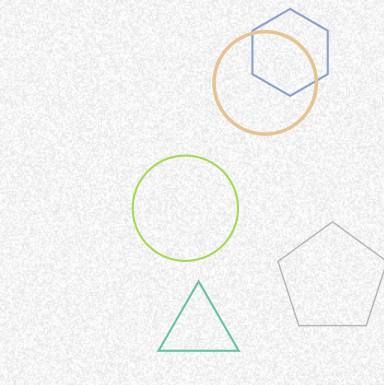[{"shape": "triangle", "thickness": 1.5, "radius": 0.6, "center": [0.516, 0.149]}, {"shape": "hexagon", "thickness": 1.5, "radius": 0.56, "center": [0.753, 0.864]}, {"shape": "circle", "thickness": 1.5, "radius": 0.68, "center": [0.481, 0.459]}, {"shape": "circle", "thickness": 2.5, "radius": 0.66, "center": [0.689, 0.785]}, {"shape": "pentagon", "thickness": 1, "radius": 0.74, "center": [0.864, 0.275]}]